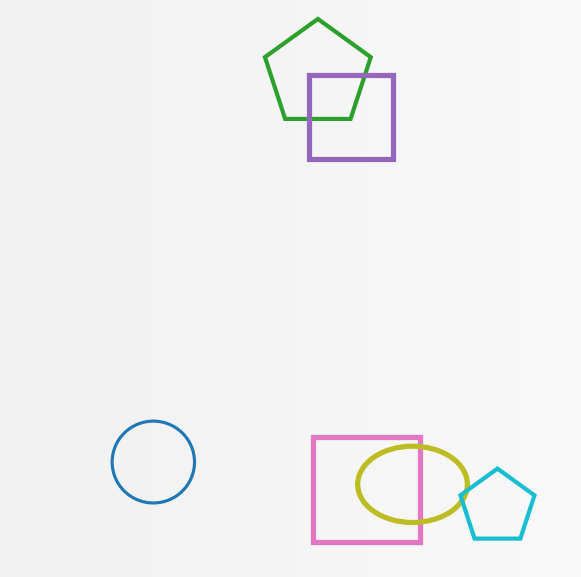[{"shape": "circle", "thickness": 1.5, "radius": 0.35, "center": [0.264, 0.199]}, {"shape": "pentagon", "thickness": 2, "radius": 0.48, "center": [0.547, 0.871]}, {"shape": "square", "thickness": 2.5, "radius": 0.36, "center": [0.604, 0.797]}, {"shape": "square", "thickness": 2.5, "radius": 0.46, "center": [0.63, 0.151]}, {"shape": "oval", "thickness": 2.5, "radius": 0.47, "center": [0.71, 0.16]}, {"shape": "pentagon", "thickness": 2, "radius": 0.33, "center": [0.856, 0.121]}]